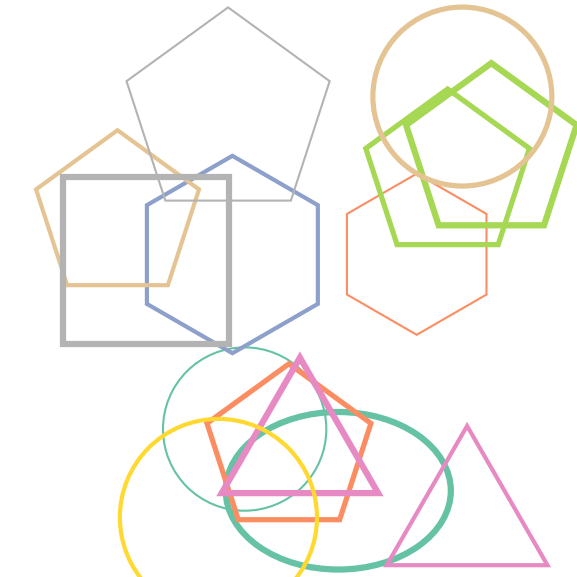[{"shape": "circle", "thickness": 1, "radius": 0.71, "center": [0.424, 0.256]}, {"shape": "oval", "thickness": 3, "radius": 0.97, "center": [0.586, 0.149]}, {"shape": "hexagon", "thickness": 1, "radius": 0.7, "center": [0.722, 0.559]}, {"shape": "pentagon", "thickness": 2.5, "radius": 0.75, "center": [0.5, 0.22]}, {"shape": "hexagon", "thickness": 2, "radius": 0.85, "center": [0.402, 0.558]}, {"shape": "triangle", "thickness": 2, "radius": 0.8, "center": [0.809, 0.101]}, {"shape": "triangle", "thickness": 3, "radius": 0.78, "center": [0.519, 0.223]}, {"shape": "pentagon", "thickness": 3, "radius": 0.78, "center": [0.851, 0.735]}, {"shape": "pentagon", "thickness": 2.5, "radius": 0.74, "center": [0.775, 0.696]}, {"shape": "circle", "thickness": 2, "radius": 0.85, "center": [0.378, 0.103]}, {"shape": "circle", "thickness": 2.5, "radius": 0.77, "center": [0.801, 0.832]}, {"shape": "pentagon", "thickness": 2, "radius": 0.74, "center": [0.204, 0.625]}, {"shape": "square", "thickness": 3, "radius": 0.72, "center": [0.253, 0.548]}, {"shape": "pentagon", "thickness": 1, "radius": 0.92, "center": [0.395, 0.801]}]